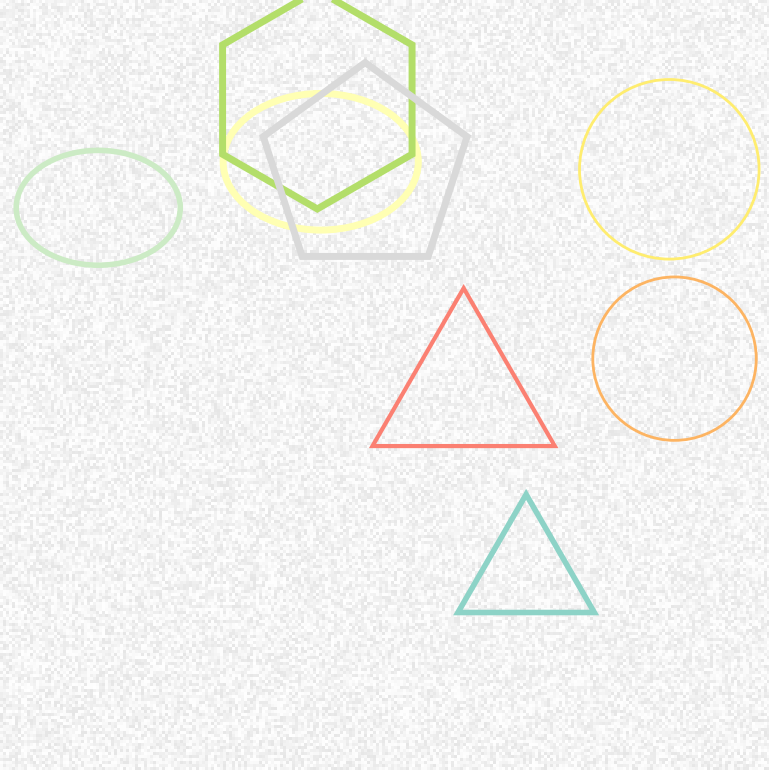[{"shape": "triangle", "thickness": 2, "radius": 0.51, "center": [0.683, 0.256]}, {"shape": "oval", "thickness": 2.5, "radius": 0.63, "center": [0.417, 0.79]}, {"shape": "triangle", "thickness": 1.5, "radius": 0.68, "center": [0.602, 0.489]}, {"shape": "circle", "thickness": 1, "radius": 0.53, "center": [0.876, 0.534]}, {"shape": "hexagon", "thickness": 2.5, "radius": 0.71, "center": [0.412, 0.871]}, {"shape": "pentagon", "thickness": 2.5, "radius": 0.7, "center": [0.474, 0.78]}, {"shape": "oval", "thickness": 2, "radius": 0.53, "center": [0.128, 0.73]}, {"shape": "circle", "thickness": 1, "radius": 0.58, "center": [0.869, 0.78]}]